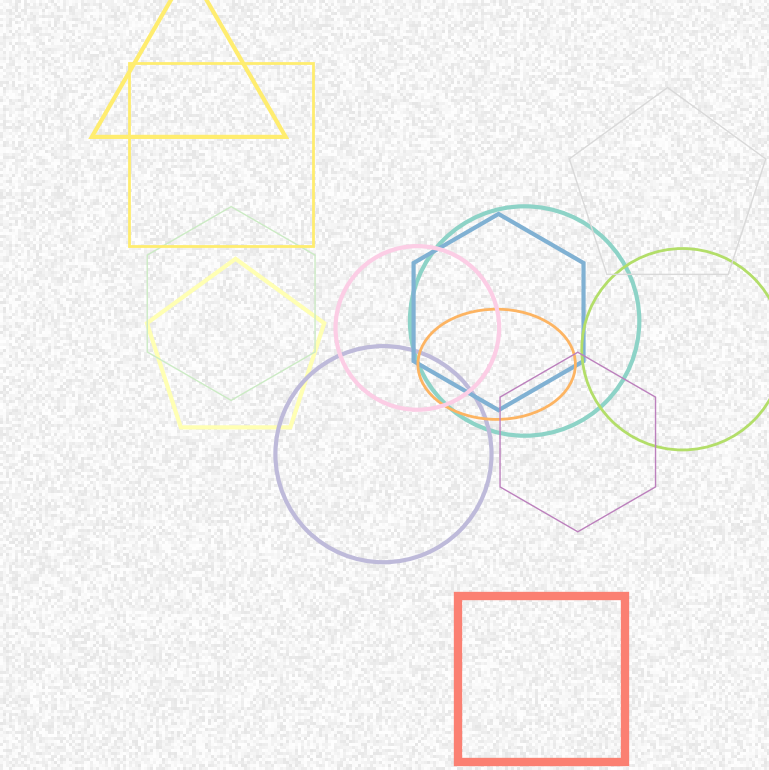[{"shape": "circle", "thickness": 1.5, "radius": 0.74, "center": [0.681, 0.583]}, {"shape": "pentagon", "thickness": 1.5, "radius": 0.61, "center": [0.306, 0.543]}, {"shape": "circle", "thickness": 1.5, "radius": 0.7, "center": [0.498, 0.41]}, {"shape": "square", "thickness": 3, "radius": 0.54, "center": [0.703, 0.118]}, {"shape": "hexagon", "thickness": 1.5, "radius": 0.64, "center": [0.647, 0.595]}, {"shape": "oval", "thickness": 1, "radius": 0.51, "center": [0.645, 0.527]}, {"shape": "circle", "thickness": 1, "radius": 0.65, "center": [0.886, 0.546]}, {"shape": "circle", "thickness": 1.5, "radius": 0.53, "center": [0.542, 0.574]}, {"shape": "pentagon", "thickness": 0.5, "radius": 0.67, "center": [0.867, 0.752]}, {"shape": "hexagon", "thickness": 0.5, "radius": 0.58, "center": [0.75, 0.426]}, {"shape": "hexagon", "thickness": 0.5, "radius": 0.63, "center": [0.3, 0.606]}, {"shape": "triangle", "thickness": 1.5, "radius": 0.73, "center": [0.245, 0.895]}, {"shape": "square", "thickness": 1, "radius": 0.59, "center": [0.287, 0.799]}]